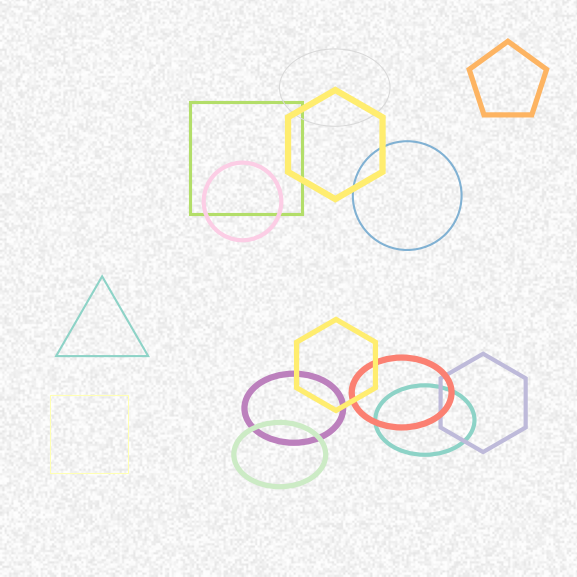[{"shape": "oval", "thickness": 2, "radius": 0.43, "center": [0.736, 0.272]}, {"shape": "triangle", "thickness": 1, "radius": 0.46, "center": [0.177, 0.429]}, {"shape": "square", "thickness": 0.5, "radius": 0.33, "center": [0.154, 0.248]}, {"shape": "hexagon", "thickness": 2, "radius": 0.43, "center": [0.837, 0.301]}, {"shape": "oval", "thickness": 3, "radius": 0.43, "center": [0.695, 0.319]}, {"shape": "circle", "thickness": 1, "radius": 0.47, "center": [0.705, 0.66]}, {"shape": "pentagon", "thickness": 2.5, "radius": 0.35, "center": [0.879, 0.857]}, {"shape": "square", "thickness": 1.5, "radius": 0.49, "center": [0.426, 0.726]}, {"shape": "circle", "thickness": 2, "radius": 0.34, "center": [0.42, 0.65]}, {"shape": "oval", "thickness": 0.5, "radius": 0.48, "center": [0.58, 0.847]}, {"shape": "oval", "thickness": 3, "radius": 0.43, "center": [0.509, 0.292]}, {"shape": "oval", "thickness": 2.5, "radius": 0.4, "center": [0.484, 0.212]}, {"shape": "hexagon", "thickness": 3, "radius": 0.47, "center": [0.581, 0.749]}, {"shape": "hexagon", "thickness": 2.5, "radius": 0.39, "center": [0.582, 0.367]}]